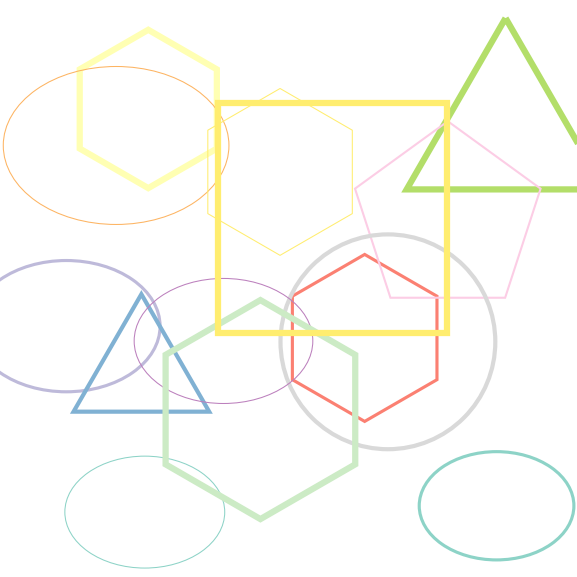[{"shape": "oval", "thickness": 0.5, "radius": 0.69, "center": [0.251, 0.112]}, {"shape": "oval", "thickness": 1.5, "radius": 0.67, "center": [0.86, 0.123]}, {"shape": "hexagon", "thickness": 3, "radius": 0.69, "center": [0.257, 0.81]}, {"shape": "oval", "thickness": 1.5, "radius": 0.81, "center": [0.115, 0.434]}, {"shape": "hexagon", "thickness": 1.5, "radius": 0.72, "center": [0.631, 0.414]}, {"shape": "triangle", "thickness": 2, "radius": 0.68, "center": [0.245, 0.354]}, {"shape": "oval", "thickness": 0.5, "radius": 0.98, "center": [0.201, 0.747]}, {"shape": "triangle", "thickness": 3, "radius": 0.99, "center": [0.875, 0.77]}, {"shape": "pentagon", "thickness": 1, "radius": 0.84, "center": [0.775, 0.62]}, {"shape": "circle", "thickness": 2, "radius": 0.93, "center": [0.672, 0.407]}, {"shape": "oval", "thickness": 0.5, "radius": 0.77, "center": [0.387, 0.409]}, {"shape": "hexagon", "thickness": 3, "radius": 0.95, "center": [0.451, 0.29]}, {"shape": "square", "thickness": 3, "radius": 0.99, "center": [0.576, 0.622]}, {"shape": "hexagon", "thickness": 0.5, "radius": 0.72, "center": [0.485, 0.701]}]